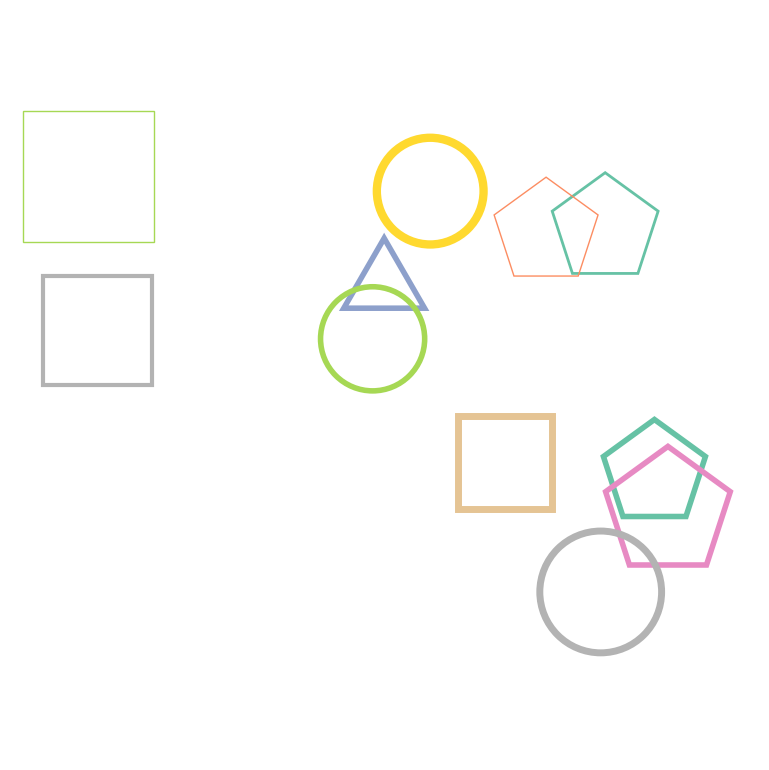[{"shape": "pentagon", "thickness": 2, "radius": 0.35, "center": [0.85, 0.386]}, {"shape": "pentagon", "thickness": 1, "radius": 0.36, "center": [0.786, 0.703]}, {"shape": "pentagon", "thickness": 0.5, "radius": 0.35, "center": [0.709, 0.699]}, {"shape": "triangle", "thickness": 2, "radius": 0.3, "center": [0.499, 0.63]}, {"shape": "pentagon", "thickness": 2, "radius": 0.43, "center": [0.867, 0.335]}, {"shape": "circle", "thickness": 2, "radius": 0.34, "center": [0.484, 0.56]}, {"shape": "square", "thickness": 0.5, "radius": 0.43, "center": [0.115, 0.771]}, {"shape": "circle", "thickness": 3, "radius": 0.35, "center": [0.559, 0.752]}, {"shape": "square", "thickness": 2.5, "radius": 0.3, "center": [0.656, 0.399]}, {"shape": "square", "thickness": 1.5, "radius": 0.36, "center": [0.126, 0.571]}, {"shape": "circle", "thickness": 2.5, "radius": 0.4, "center": [0.78, 0.231]}]